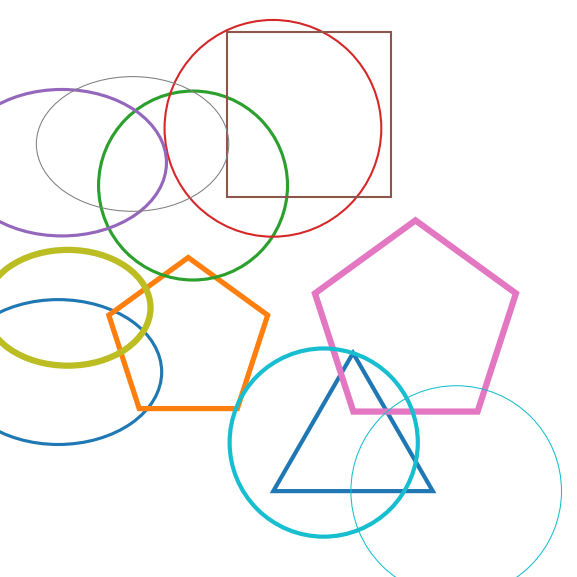[{"shape": "triangle", "thickness": 2, "radius": 0.8, "center": [0.611, 0.228]}, {"shape": "oval", "thickness": 1.5, "radius": 0.9, "center": [0.101, 0.355]}, {"shape": "pentagon", "thickness": 2.5, "radius": 0.72, "center": [0.326, 0.409]}, {"shape": "circle", "thickness": 1.5, "radius": 0.82, "center": [0.334, 0.678]}, {"shape": "circle", "thickness": 1, "radius": 0.94, "center": [0.473, 0.777]}, {"shape": "oval", "thickness": 1.5, "radius": 0.91, "center": [0.107, 0.717]}, {"shape": "square", "thickness": 1, "radius": 0.71, "center": [0.535, 0.801]}, {"shape": "pentagon", "thickness": 3, "radius": 0.91, "center": [0.719, 0.435]}, {"shape": "oval", "thickness": 0.5, "radius": 0.83, "center": [0.23, 0.75]}, {"shape": "oval", "thickness": 3, "radius": 0.72, "center": [0.117, 0.466]}, {"shape": "circle", "thickness": 0.5, "radius": 0.91, "center": [0.79, 0.149]}, {"shape": "circle", "thickness": 2, "radius": 0.81, "center": [0.561, 0.233]}]